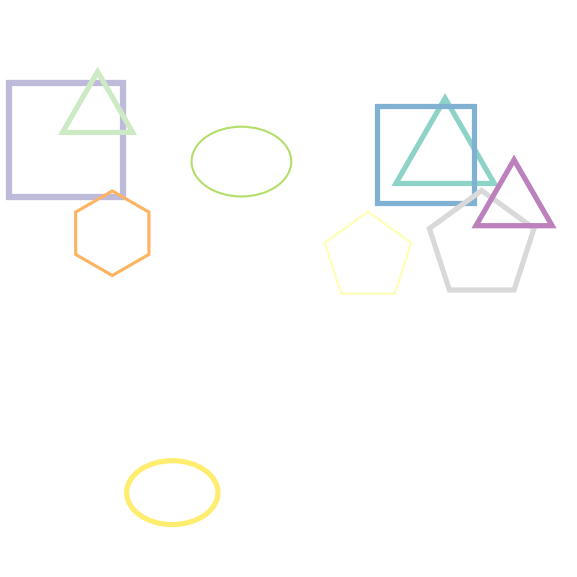[{"shape": "triangle", "thickness": 2.5, "radius": 0.49, "center": [0.771, 0.731]}, {"shape": "pentagon", "thickness": 1, "radius": 0.39, "center": [0.637, 0.554]}, {"shape": "square", "thickness": 3, "radius": 0.49, "center": [0.114, 0.757]}, {"shape": "square", "thickness": 2.5, "radius": 0.42, "center": [0.737, 0.732]}, {"shape": "hexagon", "thickness": 1.5, "radius": 0.37, "center": [0.194, 0.595]}, {"shape": "oval", "thickness": 1, "radius": 0.43, "center": [0.418, 0.719]}, {"shape": "pentagon", "thickness": 2.5, "radius": 0.48, "center": [0.834, 0.574]}, {"shape": "triangle", "thickness": 2.5, "radius": 0.38, "center": [0.89, 0.646]}, {"shape": "triangle", "thickness": 2.5, "radius": 0.35, "center": [0.169, 0.805]}, {"shape": "oval", "thickness": 2.5, "radius": 0.4, "center": [0.298, 0.146]}]